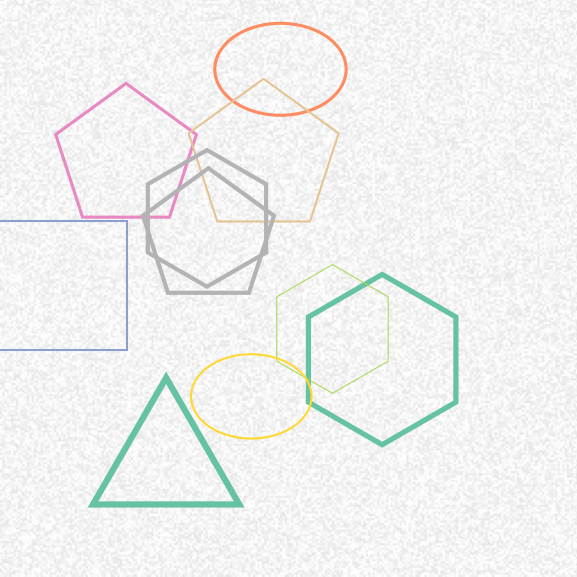[{"shape": "hexagon", "thickness": 2.5, "radius": 0.74, "center": [0.662, 0.377]}, {"shape": "triangle", "thickness": 3, "radius": 0.73, "center": [0.288, 0.199]}, {"shape": "oval", "thickness": 1.5, "radius": 0.57, "center": [0.486, 0.879]}, {"shape": "square", "thickness": 1, "radius": 0.56, "center": [0.108, 0.505]}, {"shape": "pentagon", "thickness": 1.5, "radius": 0.64, "center": [0.218, 0.727]}, {"shape": "hexagon", "thickness": 0.5, "radius": 0.56, "center": [0.576, 0.43]}, {"shape": "oval", "thickness": 1, "radius": 0.52, "center": [0.435, 0.313]}, {"shape": "pentagon", "thickness": 1, "radius": 0.68, "center": [0.456, 0.726]}, {"shape": "pentagon", "thickness": 2, "radius": 0.6, "center": [0.361, 0.589]}, {"shape": "hexagon", "thickness": 2, "radius": 0.59, "center": [0.358, 0.621]}]